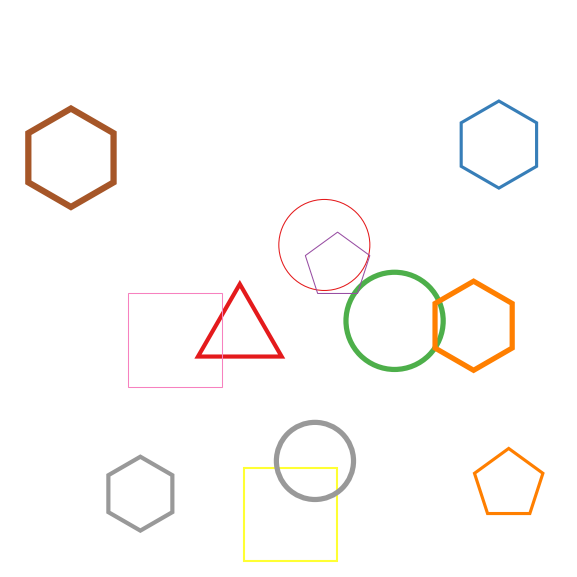[{"shape": "circle", "thickness": 0.5, "radius": 0.39, "center": [0.562, 0.575]}, {"shape": "triangle", "thickness": 2, "radius": 0.42, "center": [0.415, 0.424]}, {"shape": "hexagon", "thickness": 1.5, "radius": 0.38, "center": [0.864, 0.749]}, {"shape": "circle", "thickness": 2.5, "radius": 0.42, "center": [0.683, 0.444]}, {"shape": "pentagon", "thickness": 0.5, "radius": 0.29, "center": [0.585, 0.538]}, {"shape": "pentagon", "thickness": 1.5, "radius": 0.31, "center": [0.881, 0.16]}, {"shape": "hexagon", "thickness": 2.5, "radius": 0.39, "center": [0.82, 0.435]}, {"shape": "square", "thickness": 1, "radius": 0.4, "center": [0.503, 0.108]}, {"shape": "hexagon", "thickness": 3, "radius": 0.43, "center": [0.123, 0.726]}, {"shape": "square", "thickness": 0.5, "radius": 0.41, "center": [0.303, 0.41]}, {"shape": "hexagon", "thickness": 2, "radius": 0.32, "center": [0.243, 0.144]}, {"shape": "circle", "thickness": 2.5, "radius": 0.33, "center": [0.545, 0.201]}]